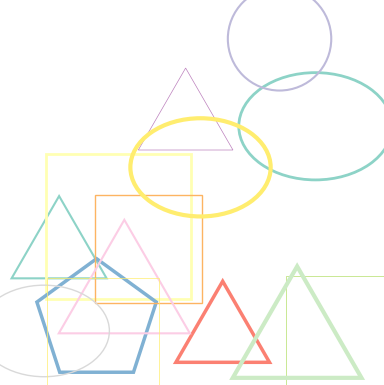[{"shape": "oval", "thickness": 2, "radius": 1.0, "center": [0.819, 0.672]}, {"shape": "triangle", "thickness": 1.5, "radius": 0.71, "center": [0.154, 0.348]}, {"shape": "square", "thickness": 2, "radius": 0.94, "center": [0.307, 0.411]}, {"shape": "circle", "thickness": 1.5, "radius": 0.67, "center": [0.726, 0.899]}, {"shape": "triangle", "thickness": 2.5, "radius": 0.7, "center": [0.578, 0.129]}, {"shape": "pentagon", "thickness": 2.5, "radius": 0.82, "center": [0.251, 0.165]}, {"shape": "square", "thickness": 1, "radius": 0.7, "center": [0.386, 0.353]}, {"shape": "square", "thickness": 0.5, "radius": 0.78, "center": [0.899, 0.126]}, {"shape": "triangle", "thickness": 1.5, "radius": 0.98, "center": [0.323, 0.232]}, {"shape": "oval", "thickness": 1, "radius": 0.85, "center": [0.114, 0.14]}, {"shape": "triangle", "thickness": 0.5, "radius": 0.71, "center": [0.482, 0.681]}, {"shape": "triangle", "thickness": 3, "radius": 0.96, "center": [0.772, 0.115]}, {"shape": "oval", "thickness": 3, "radius": 0.91, "center": [0.521, 0.565]}, {"shape": "square", "thickness": 0.5, "radius": 0.73, "center": [0.267, 0.131]}]